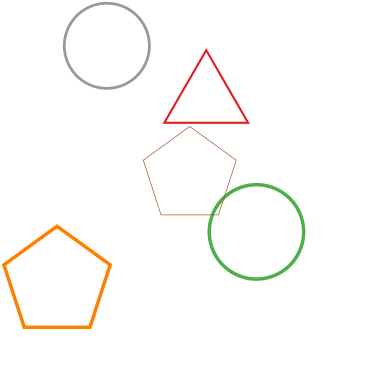[{"shape": "triangle", "thickness": 1.5, "radius": 0.63, "center": [0.536, 0.744]}, {"shape": "circle", "thickness": 2.5, "radius": 0.61, "center": [0.666, 0.398]}, {"shape": "pentagon", "thickness": 2.5, "radius": 0.73, "center": [0.148, 0.267]}, {"shape": "pentagon", "thickness": 0.5, "radius": 0.63, "center": [0.493, 0.545]}, {"shape": "circle", "thickness": 2, "radius": 0.55, "center": [0.278, 0.881]}]